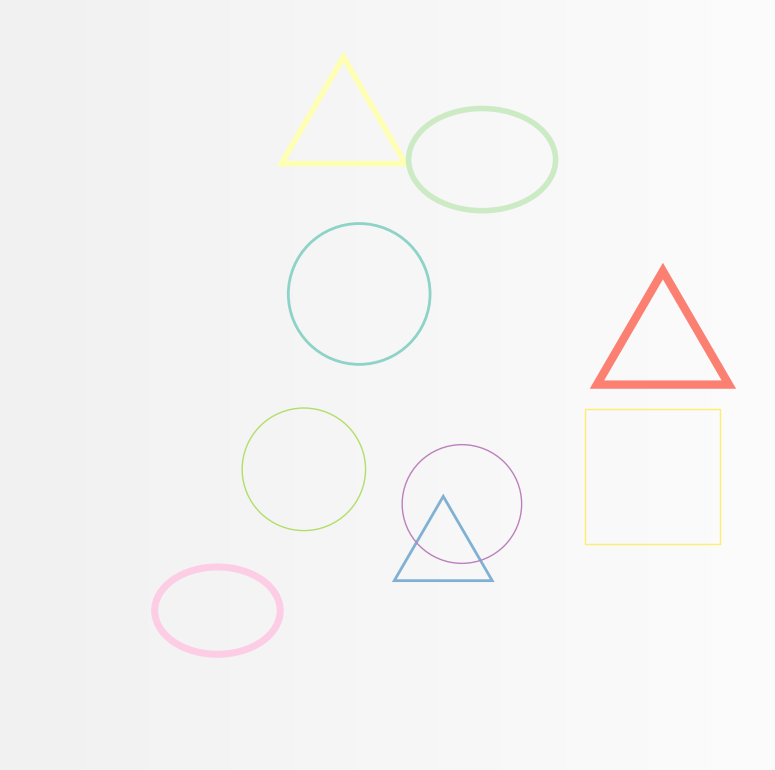[{"shape": "circle", "thickness": 1, "radius": 0.46, "center": [0.463, 0.618]}, {"shape": "triangle", "thickness": 2, "radius": 0.46, "center": [0.443, 0.834]}, {"shape": "triangle", "thickness": 3, "radius": 0.49, "center": [0.855, 0.55]}, {"shape": "triangle", "thickness": 1, "radius": 0.36, "center": [0.572, 0.282]}, {"shape": "circle", "thickness": 0.5, "radius": 0.4, "center": [0.392, 0.39]}, {"shape": "oval", "thickness": 2.5, "radius": 0.4, "center": [0.281, 0.207]}, {"shape": "circle", "thickness": 0.5, "radius": 0.39, "center": [0.596, 0.345]}, {"shape": "oval", "thickness": 2, "radius": 0.47, "center": [0.622, 0.793]}, {"shape": "square", "thickness": 0.5, "radius": 0.44, "center": [0.842, 0.381]}]